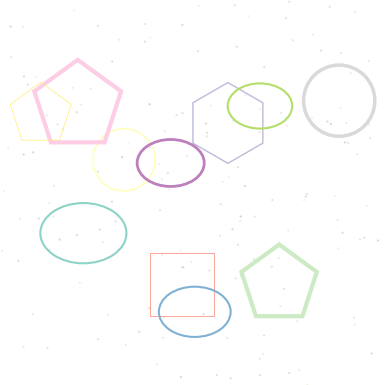[{"shape": "oval", "thickness": 1.5, "radius": 0.56, "center": [0.217, 0.394]}, {"shape": "circle", "thickness": 1, "radius": 0.4, "center": [0.322, 0.585]}, {"shape": "hexagon", "thickness": 1, "radius": 0.52, "center": [0.592, 0.681]}, {"shape": "square", "thickness": 0.5, "radius": 0.41, "center": [0.473, 0.261]}, {"shape": "oval", "thickness": 1.5, "radius": 0.47, "center": [0.506, 0.19]}, {"shape": "oval", "thickness": 1.5, "radius": 0.42, "center": [0.675, 0.725]}, {"shape": "pentagon", "thickness": 3, "radius": 0.59, "center": [0.202, 0.726]}, {"shape": "circle", "thickness": 2.5, "radius": 0.46, "center": [0.881, 0.739]}, {"shape": "oval", "thickness": 2, "radius": 0.44, "center": [0.443, 0.577]}, {"shape": "pentagon", "thickness": 3, "radius": 0.51, "center": [0.725, 0.262]}, {"shape": "pentagon", "thickness": 0.5, "radius": 0.42, "center": [0.106, 0.703]}]